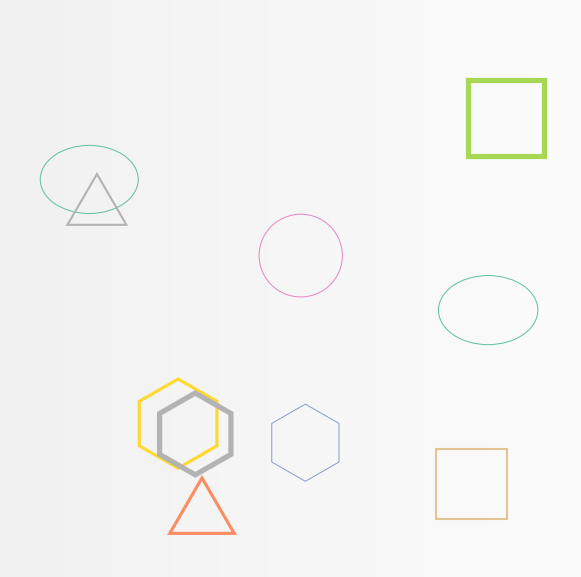[{"shape": "oval", "thickness": 0.5, "radius": 0.43, "center": [0.84, 0.462]}, {"shape": "oval", "thickness": 0.5, "radius": 0.42, "center": [0.154, 0.688]}, {"shape": "triangle", "thickness": 1.5, "radius": 0.32, "center": [0.348, 0.108]}, {"shape": "hexagon", "thickness": 0.5, "radius": 0.33, "center": [0.525, 0.233]}, {"shape": "circle", "thickness": 0.5, "radius": 0.36, "center": [0.517, 0.557]}, {"shape": "square", "thickness": 2.5, "radius": 0.33, "center": [0.871, 0.794]}, {"shape": "hexagon", "thickness": 1.5, "radius": 0.39, "center": [0.306, 0.266]}, {"shape": "square", "thickness": 1, "radius": 0.31, "center": [0.812, 0.161]}, {"shape": "hexagon", "thickness": 2.5, "radius": 0.35, "center": [0.336, 0.248]}, {"shape": "triangle", "thickness": 1, "radius": 0.29, "center": [0.167, 0.639]}]